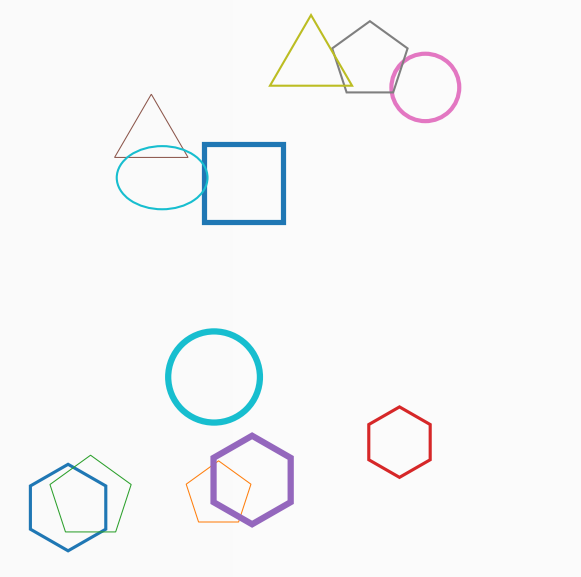[{"shape": "hexagon", "thickness": 1.5, "radius": 0.37, "center": [0.117, 0.12]}, {"shape": "square", "thickness": 2.5, "radius": 0.34, "center": [0.419, 0.681]}, {"shape": "pentagon", "thickness": 0.5, "radius": 0.29, "center": [0.376, 0.143]}, {"shape": "pentagon", "thickness": 0.5, "radius": 0.37, "center": [0.156, 0.137]}, {"shape": "hexagon", "thickness": 1.5, "radius": 0.3, "center": [0.687, 0.234]}, {"shape": "hexagon", "thickness": 3, "radius": 0.38, "center": [0.434, 0.168]}, {"shape": "triangle", "thickness": 0.5, "radius": 0.36, "center": [0.26, 0.763]}, {"shape": "circle", "thickness": 2, "radius": 0.29, "center": [0.732, 0.848]}, {"shape": "pentagon", "thickness": 1, "radius": 0.34, "center": [0.636, 0.894]}, {"shape": "triangle", "thickness": 1, "radius": 0.41, "center": [0.535, 0.891]}, {"shape": "oval", "thickness": 1, "radius": 0.39, "center": [0.279, 0.691]}, {"shape": "circle", "thickness": 3, "radius": 0.39, "center": [0.368, 0.346]}]